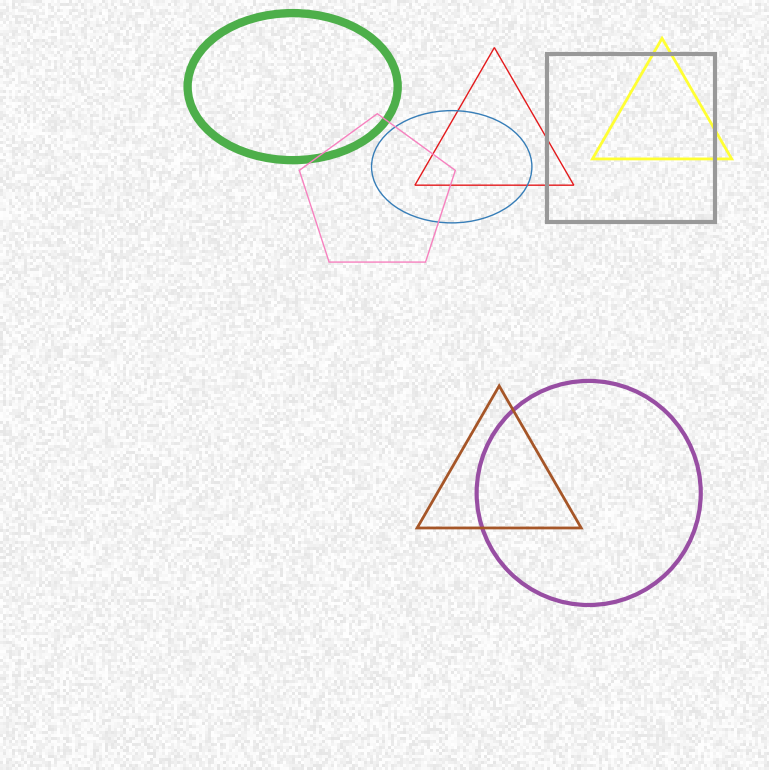[{"shape": "triangle", "thickness": 0.5, "radius": 0.6, "center": [0.642, 0.819]}, {"shape": "oval", "thickness": 0.5, "radius": 0.52, "center": [0.587, 0.783]}, {"shape": "oval", "thickness": 3, "radius": 0.68, "center": [0.38, 0.887]}, {"shape": "circle", "thickness": 1.5, "radius": 0.73, "center": [0.765, 0.36]}, {"shape": "triangle", "thickness": 1, "radius": 0.52, "center": [0.86, 0.846]}, {"shape": "triangle", "thickness": 1, "radius": 0.62, "center": [0.648, 0.376]}, {"shape": "pentagon", "thickness": 0.5, "radius": 0.53, "center": [0.49, 0.746]}, {"shape": "square", "thickness": 1.5, "radius": 0.55, "center": [0.819, 0.821]}]